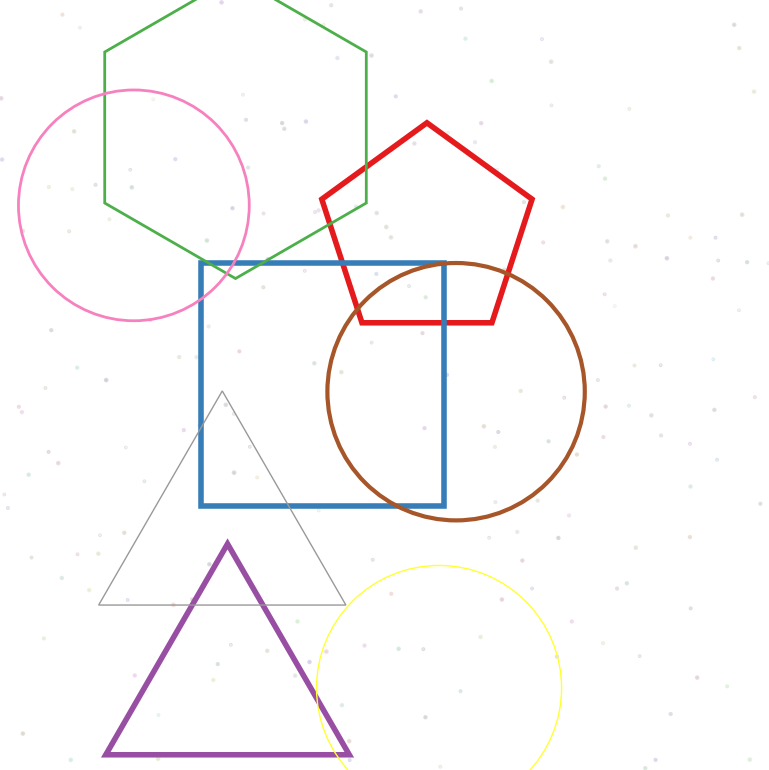[{"shape": "pentagon", "thickness": 2, "radius": 0.72, "center": [0.554, 0.697]}, {"shape": "square", "thickness": 2, "radius": 0.79, "center": [0.419, 0.5]}, {"shape": "hexagon", "thickness": 1, "radius": 0.98, "center": [0.306, 0.834]}, {"shape": "triangle", "thickness": 2, "radius": 0.91, "center": [0.296, 0.111]}, {"shape": "circle", "thickness": 0.5, "radius": 0.8, "center": [0.57, 0.107]}, {"shape": "circle", "thickness": 1.5, "radius": 0.84, "center": [0.592, 0.491]}, {"shape": "circle", "thickness": 1, "radius": 0.75, "center": [0.174, 0.733]}, {"shape": "triangle", "thickness": 0.5, "radius": 0.93, "center": [0.289, 0.307]}]